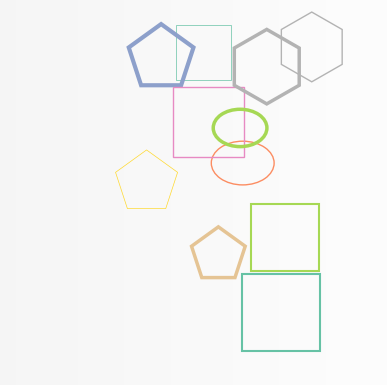[{"shape": "square", "thickness": 1.5, "radius": 0.5, "center": [0.725, 0.188]}, {"shape": "square", "thickness": 0.5, "radius": 0.35, "center": [0.525, 0.864]}, {"shape": "oval", "thickness": 1, "radius": 0.41, "center": [0.626, 0.576]}, {"shape": "pentagon", "thickness": 3, "radius": 0.44, "center": [0.416, 0.85]}, {"shape": "square", "thickness": 1, "radius": 0.46, "center": [0.539, 0.683]}, {"shape": "square", "thickness": 1.5, "radius": 0.43, "center": [0.735, 0.382]}, {"shape": "oval", "thickness": 2.5, "radius": 0.35, "center": [0.62, 0.668]}, {"shape": "pentagon", "thickness": 0.5, "radius": 0.42, "center": [0.378, 0.526]}, {"shape": "pentagon", "thickness": 2.5, "radius": 0.36, "center": [0.564, 0.338]}, {"shape": "hexagon", "thickness": 1, "radius": 0.45, "center": [0.805, 0.878]}, {"shape": "hexagon", "thickness": 2.5, "radius": 0.48, "center": [0.688, 0.827]}]